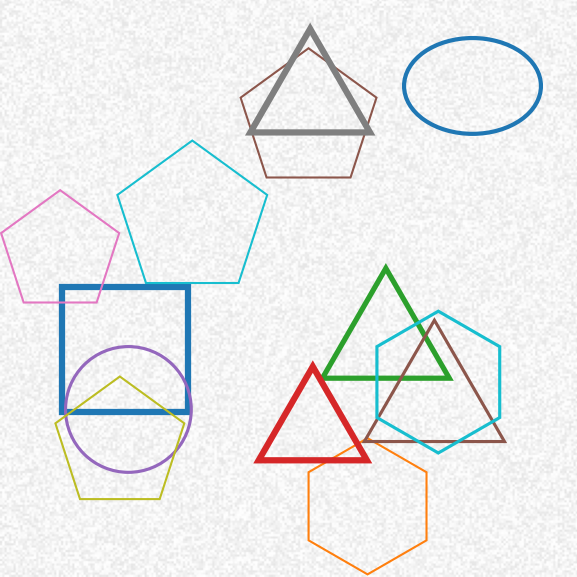[{"shape": "oval", "thickness": 2, "radius": 0.59, "center": [0.818, 0.85]}, {"shape": "square", "thickness": 3, "radius": 0.54, "center": [0.216, 0.394]}, {"shape": "hexagon", "thickness": 1, "radius": 0.59, "center": [0.636, 0.122]}, {"shape": "triangle", "thickness": 2.5, "radius": 0.63, "center": [0.668, 0.408]}, {"shape": "triangle", "thickness": 3, "radius": 0.54, "center": [0.542, 0.256]}, {"shape": "circle", "thickness": 1.5, "radius": 0.54, "center": [0.222, 0.29]}, {"shape": "triangle", "thickness": 1.5, "radius": 0.7, "center": [0.752, 0.305]}, {"shape": "pentagon", "thickness": 1, "radius": 0.62, "center": [0.534, 0.792]}, {"shape": "pentagon", "thickness": 1, "radius": 0.54, "center": [0.104, 0.562]}, {"shape": "triangle", "thickness": 3, "radius": 0.6, "center": [0.537, 0.83]}, {"shape": "pentagon", "thickness": 1, "radius": 0.59, "center": [0.208, 0.23]}, {"shape": "hexagon", "thickness": 1.5, "radius": 0.61, "center": [0.759, 0.338]}, {"shape": "pentagon", "thickness": 1, "radius": 0.68, "center": [0.333, 0.619]}]